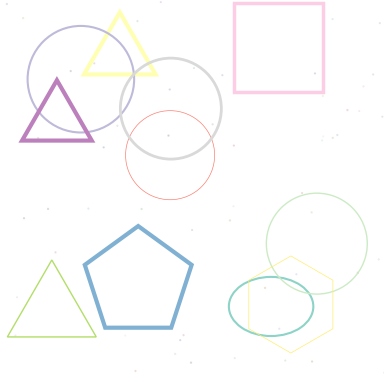[{"shape": "oval", "thickness": 1.5, "radius": 0.55, "center": [0.704, 0.204]}, {"shape": "triangle", "thickness": 3, "radius": 0.54, "center": [0.311, 0.86]}, {"shape": "circle", "thickness": 1.5, "radius": 0.69, "center": [0.21, 0.794]}, {"shape": "circle", "thickness": 0.5, "radius": 0.58, "center": [0.442, 0.597]}, {"shape": "pentagon", "thickness": 3, "radius": 0.73, "center": [0.359, 0.267]}, {"shape": "triangle", "thickness": 1, "radius": 0.67, "center": [0.135, 0.191]}, {"shape": "square", "thickness": 2.5, "radius": 0.58, "center": [0.724, 0.877]}, {"shape": "circle", "thickness": 2, "radius": 0.66, "center": [0.444, 0.718]}, {"shape": "triangle", "thickness": 3, "radius": 0.52, "center": [0.148, 0.687]}, {"shape": "circle", "thickness": 1, "radius": 0.66, "center": [0.823, 0.367]}, {"shape": "hexagon", "thickness": 0.5, "radius": 0.63, "center": [0.755, 0.209]}]